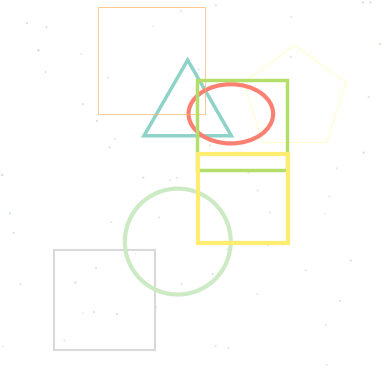[{"shape": "triangle", "thickness": 2.5, "radius": 0.66, "center": [0.487, 0.713]}, {"shape": "pentagon", "thickness": 0.5, "radius": 0.7, "center": [0.766, 0.742]}, {"shape": "oval", "thickness": 3, "radius": 0.55, "center": [0.6, 0.704]}, {"shape": "square", "thickness": 0.5, "radius": 0.69, "center": [0.393, 0.843]}, {"shape": "square", "thickness": 2.5, "radius": 0.59, "center": [0.629, 0.675]}, {"shape": "square", "thickness": 1.5, "radius": 0.65, "center": [0.271, 0.22]}, {"shape": "circle", "thickness": 3, "radius": 0.69, "center": [0.462, 0.373]}, {"shape": "square", "thickness": 3, "radius": 0.58, "center": [0.632, 0.484]}]